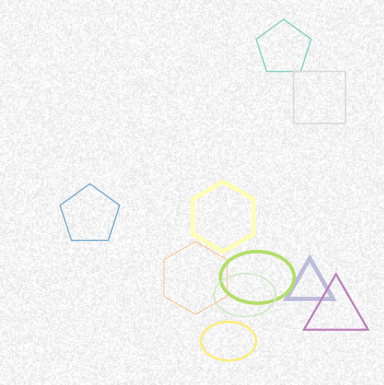[{"shape": "pentagon", "thickness": 1, "radius": 0.38, "center": [0.737, 0.875]}, {"shape": "hexagon", "thickness": 3, "radius": 0.46, "center": [0.58, 0.437]}, {"shape": "triangle", "thickness": 3, "radius": 0.35, "center": [0.804, 0.259]}, {"shape": "pentagon", "thickness": 1, "radius": 0.41, "center": [0.233, 0.441]}, {"shape": "hexagon", "thickness": 0.5, "radius": 0.47, "center": [0.508, 0.278]}, {"shape": "oval", "thickness": 2.5, "radius": 0.48, "center": [0.668, 0.28]}, {"shape": "square", "thickness": 1, "radius": 0.34, "center": [0.828, 0.747]}, {"shape": "triangle", "thickness": 1.5, "radius": 0.48, "center": [0.873, 0.192]}, {"shape": "oval", "thickness": 1, "radius": 0.4, "center": [0.636, 0.234]}, {"shape": "oval", "thickness": 1.5, "radius": 0.36, "center": [0.594, 0.114]}]